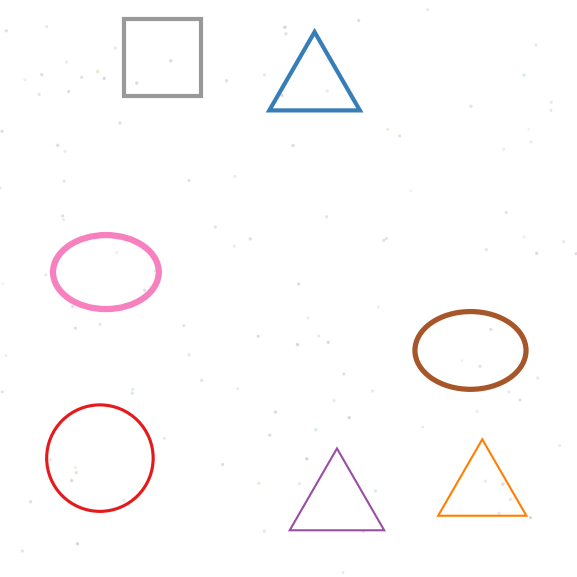[{"shape": "circle", "thickness": 1.5, "radius": 0.46, "center": [0.173, 0.206]}, {"shape": "triangle", "thickness": 2, "radius": 0.45, "center": [0.545, 0.853]}, {"shape": "triangle", "thickness": 1, "radius": 0.47, "center": [0.583, 0.128]}, {"shape": "triangle", "thickness": 1, "radius": 0.44, "center": [0.835, 0.15]}, {"shape": "oval", "thickness": 2.5, "radius": 0.48, "center": [0.815, 0.392]}, {"shape": "oval", "thickness": 3, "radius": 0.46, "center": [0.183, 0.528]}, {"shape": "square", "thickness": 2, "radius": 0.33, "center": [0.281, 0.899]}]